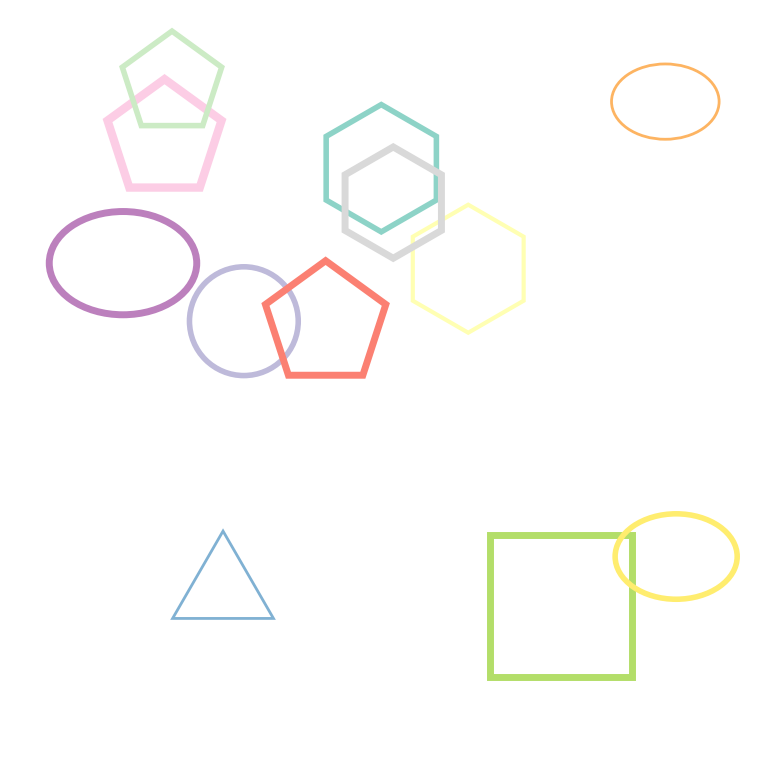[{"shape": "hexagon", "thickness": 2, "radius": 0.41, "center": [0.495, 0.782]}, {"shape": "hexagon", "thickness": 1.5, "radius": 0.42, "center": [0.608, 0.651]}, {"shape": "circle", "thickness": 2, "radius": 0.35, "center": [0.317, 0.583]}, {"shape": "pentagon", "thickness": 2.5, "radius": 0.41, "center": [0.423, 0.579]}, {"shape": "triangle", "thickness": 1, "radius": 0.38, "center": [0.29, 0.235]}, {"shape": "oval", "thickness": 1, "radius": 0.35, "center": [0.864, 0.868]}, {"shape": "square", "thickness": 2.5, "radius": 0.46, "center": [0.729, 0.213]}, {"shape": "pentagon", "thickness": 3, "radius": 0.39, "center": [0.214, 0.819]}, {"shape": "hexagon", "thickness": 2.5, "radius": 0.36, "center": [0.511, 0.737]}, {"shape": "oval", "thickness": 2.5, "radius": 0.48, "center": [0.16, 0.658]}, {"shape": "pentagon", "thickness": 2, "radius": 0.34, "center": [0.223, 0.892]}, {"shape": "oval", "thickness": 2, "radius": 0.4, "center": [0.878, 0.277]}]